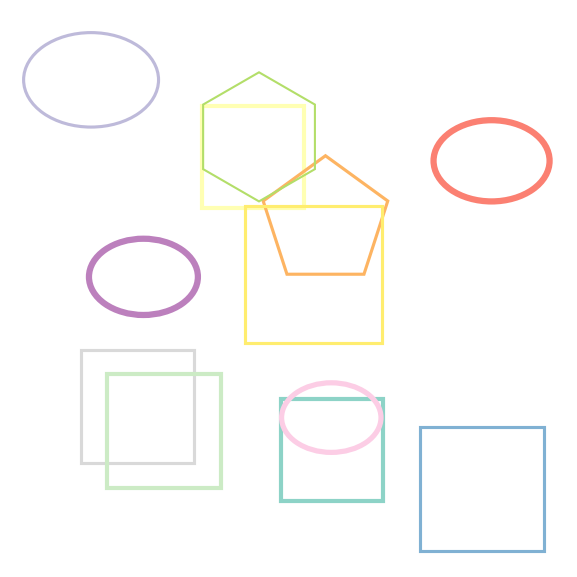[{"shape": "square", "thickness": 2, "radius": 0.44, "center": [0.575, 0.22]}, {"shape": "square", "thickness": 2, "radius": 0.44, "center": [0.438, 0.728]}, {"shape": "oval", "thickness": 1.5, "radius": 0.58, "center": [0.158, 0.861]}, {"shape": "oval", "thickness": 3, "radius": 0.5, "center": [0.851, 0.721]}, {"shape": "square", "thickness": 1.5, "radius": 0.54, "center": [0.834, 0.152]}, {"shape": "pentagon", "thickness": 1.5, "radius": 0.57, "center": [0.564, 0.616]}, {"shape": "hexagon", "thickness": 1, "radius": 0.56, "center": [0.449, 0.762]}, {"shape": "oval", "thickness": 2.5, "radius": 0.43, "center": [0.574, 0.276]}, {"shape": "square", "thickness": 1.5, "radius": 0.49, "center": [0.238, 0.295]}, {"shape": "oval", "thickness": 3, "radius": 0.47, "center": [0.248, 0.52]}, {"shape": "square", "thickness": 2, "radius": 0.49, "center": [0.285, 0.254]}, {"shape": "square", "thickness": 1.5, "radius": 0.59, "center": [0.543, 0.524]}]